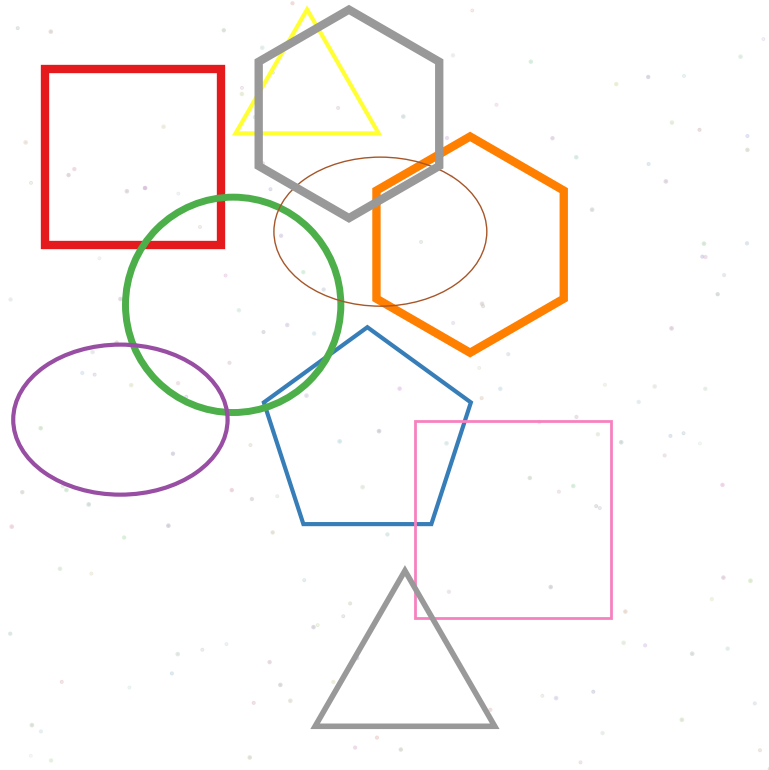[{"shape": "square", "thickness": 3, "radius": 0.57, "center": [0.173, 0.796]}, {"shape": "pentagon", "thickness": 1.5, "radius": 0.71, "center": [0.477, 0.434]}, {"shape": "circle", "thickness": 2.5, "radius": 0.7, "center": [0.303, 0.604]}, {"shape": "oval", "thickness": 1.5, "radius": 0.7, "center": [0.156, 0.455]}, {"shape": "hexagon", "thickness": 3, "radius": 0.7, "center": [0.611, 0.682]}, {"shape": "triangle", "thickness": 1.5, "radius": 0.54, "center": [0.399, 0.88]}, {"shape": "oval", "thickness": 0.5, "radius": 0.69, "center": [0.494, 0.699]}, {"shape": "square", "thickness": 1, "radius": 0.64, "center": [0.666, 0.325]}, {"shape": "triangle", "thickness": 2, "radius": 0.67, "center": [0.526, 0.124]}, {"shape": "hexagon", "thickness": 3, "radius": 0.68, "center": [0.453, 0.852]}]